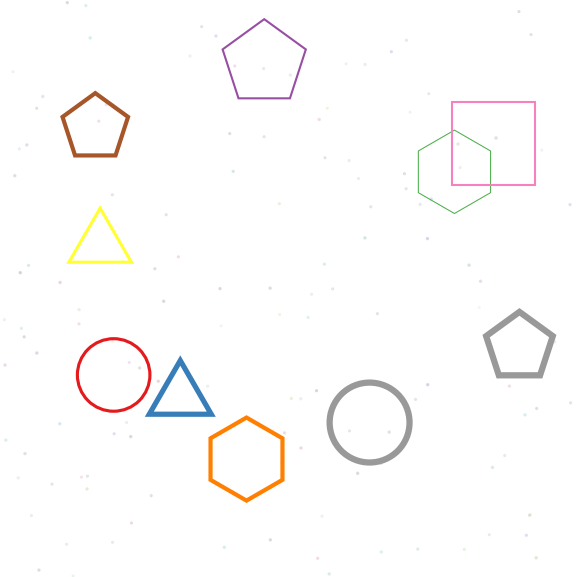[{"shape": "circle", "thickness": 1.5, "radius": 0.31, "center": [0.197, 0.35]}, {"shape": "triangle", "thickness": 2.5, "radius": 0.31, "center": [0.312, 0.313]}, {"shape": "hexagon", "thickness": 0.5, "radius": 0.36, "center": [0.787, 0.702]}, {"shape": "pentagon", "thickness": 1, "radius": 0.38, "center": [0.458, 0.89]}, {"shape": "hexagon", "thickness": 2, "radius": 0.36, "center": [0.427, 0.204]}, {"shape": "triangle", "thickness": 1.5, "radius": 0.31, "center": [0.173, 0.576]}, {"shape": "pentagon", "thickness": 2, "radius": 0.3, "center": [0.165, 0.778]}, {"shape": "square", "thickness": 1, "radius": 0.36, "center": [0.855, 0.75]}, {"shape": "circle", "thickness": 3, "radius": 0.35, "center": [0.64, 0.267]}, {"shape": "pentagon", "thickness": 3, "radius": 0.3, "center": [0.899, 0.398]}]